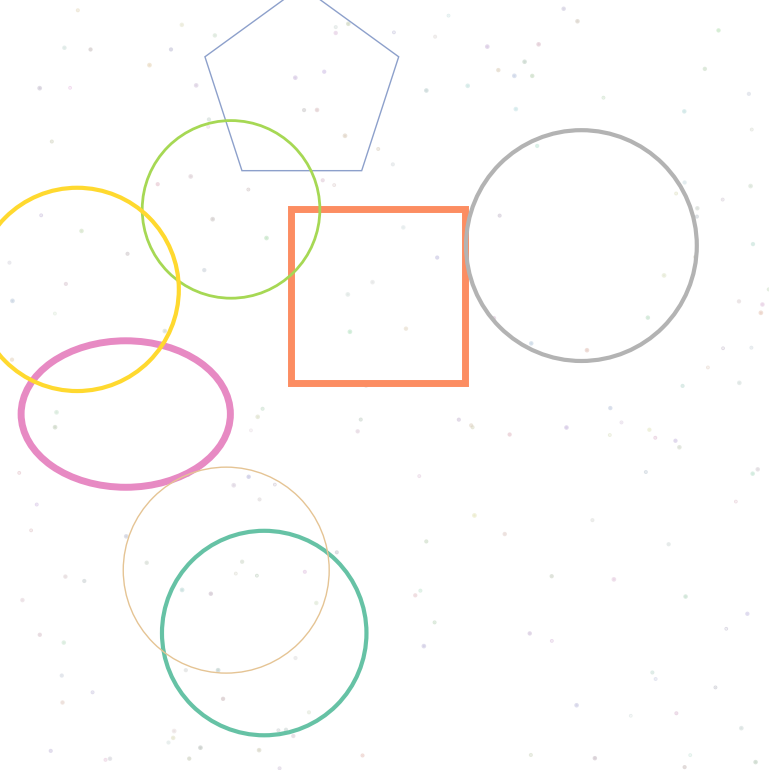[{"shape": "circle", "thickness": 1.5, "radius": 0.66, "center": [0.343, 0.178]}, {"shape": "square", "thickness": 2.5, "radius": 0.56, "center": [0.491, 0.615]}, {"shape": "pentagon", "thickness": 0.5, "radius": 0.66, "center": [0.392, 0.885]}, {"shape": "oval", "thickness": 2.5, "radius": 0.68, "center": [0.163, 0.462]}, {"shape": "circle", "thickness": 1, "radius": 0.58, "center": [0.3, 0.728]}, {"shape": "circle", "thickness": 1.5, "radius": 0.66, "center": [0.1, 0.624]}, {"shape": "circle", "thickness": 0.5, "radius": 0.67, "center": [0.294, 0.26]}, {"shape": "circle", "thickness": 1.5, "radius": 0.75, "center": [0.755, 0.681]}]